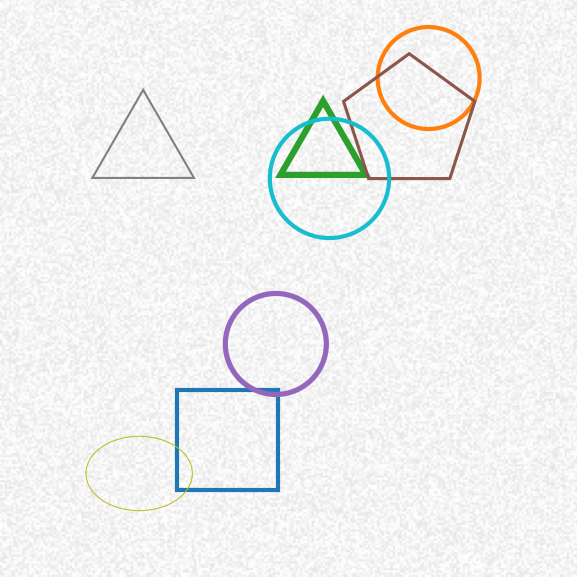[{"shape": "square", "thickness": 2, "radius": 0.44, "center": [0.394, 0.237]}, {"shape": "circle", "thickness": 2, "radius": 0.44, "center": [0.742, 0.864]}, {"shape": "triangle", "thickness": 3, "radius": 0.43, "center": [0.56, 0.739]}, {"shape": "circle", "thickness": 2.5, "radius": 0.44, "center": [0.478, 0.404]}, {"shape": "pentagon", "thickness": 1.5, "radius": 0.6, "center": [0.709, 0.787]}, {"shape": "triangle", "thickness": 1, "radius": 0.51, "center": [0.248, 0.742]}, {"shape": "oval", "thickness": 0.5, "radius": 0.46, "center": [0.241, 0.179]}, {"shape": "circle", "thickness": 2, "radius": 0.52, "center": [0.571, 0.69]}]